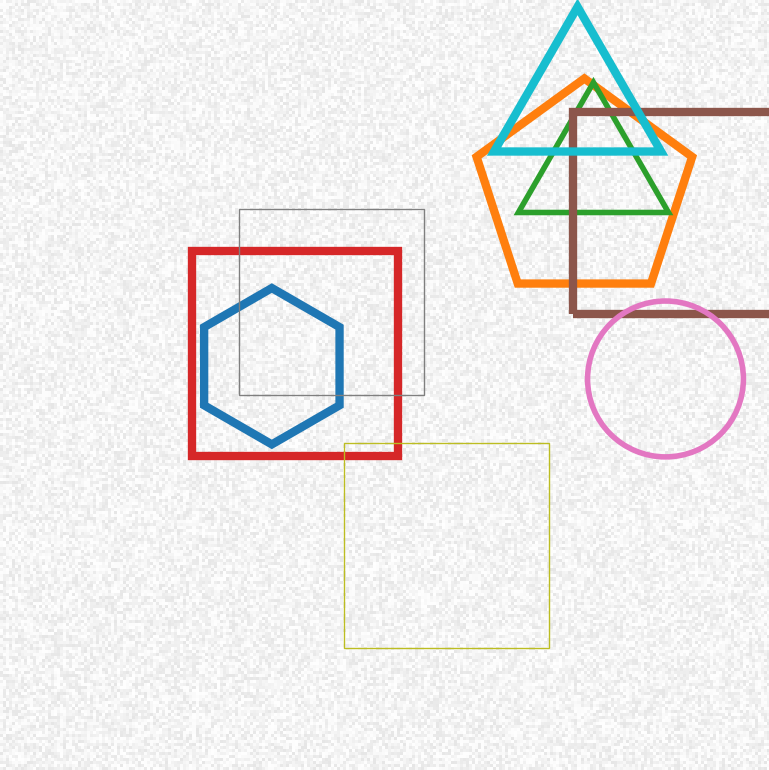[{"shape": "hexagon", "thickness": 3, "radius": 0.51, "center": [0.353, 0.524]}, {"shape": "pentagon", "thickness": 3, "radius": 0.74, "center": [0.759, 0.751]}, {"shape": "triangle", "thickness": 2, "radius": 0.56, "center": [0.771, 0.78]}, {"shape": "square", "thickness": 3, "radius": 0.67, "center": [0.383, 0.541]}, {"shape": "square", "thickness": 3, "radius": 0.66, "center": [0.875, 0.723]}, {"shape": "circle", "thickness": 2, "radius": 0.51, "center": [0.864, 0.508]}, {"shape": "square", "thickness": 0.5, "radius": 0.6, "center": [0.431, 0.608]}, {"shape": "square", "thickness": 0.5, "radius": 0.67, "center": [0.58, 0.291]}, {"shape": "triangle", "thickness": 3, "radius": 0.63, "center": [0.75, 0.866]}]